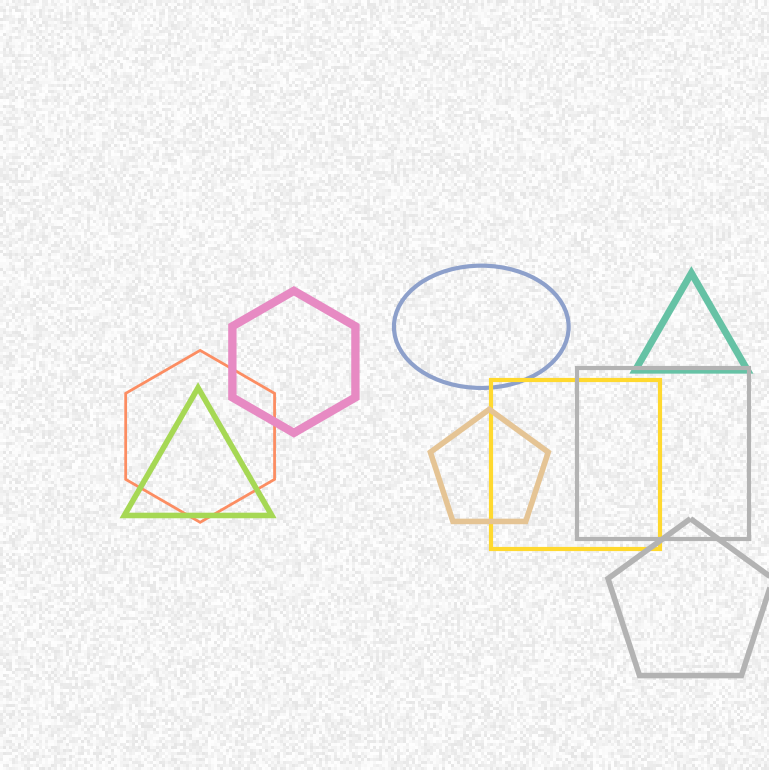[{"shape": "triangle", "thickness": 2.5, "radius": 0.42, "center": [0.898, 0.561]}, {"shape": "hexagon", "thickness": 1, "radius": 0.56, "center": [0.26, 0.433]}, {"shape": "oval", "thickness": 1.5, "radius": 0.57, "center": [0.625, 0.576]}, {"shape": "hexagon", "thickness": 3, "radius": 0.46, "center": [0.382, 0.53]}, {"shape": "triangle", "thickness": 2, "radius": 0.55, "center": [0.257, 0.386]}, {"shape": "square", "thickness": 1.5, "radius": 0.55, "center": [0.747, 0.397]}, {"shape": "pentagon", "thickness": 2, "radius": 0.4, "center": [0.635, 0.388]}, {"shape": "pentagon", "thickness": 2, "radius": 0.56, "center": [0.897, 0.214]}, {"shape": "square", "thickness": 1.5, "radius": 0.56, "center": [0.861, 0.411]}]